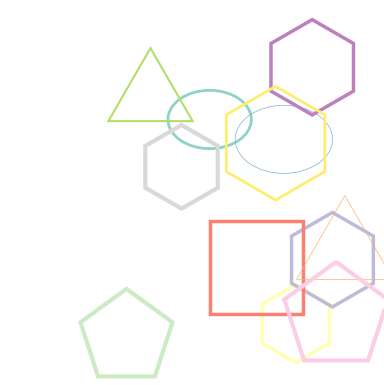[{"shape": "oval", "thickness": 2, "radius": 0.54, "center": [0.545, 0.69]}, {"shape": "hexagon", "thickness": 2.5, "radius": 0.5, "center": [0.768, 0.159]}, {"shape": "hexagon", "thickness": 2.5, "radius": 0.61, "center": [0.863, 0.325]}, {"shape": "square", "thickness": 2.5, "radius": 0.61, "center": [0.666, 0.305]}, {"shape": "oval", "thickness": 0.5, "radius": 0.63, "center": [0.737, 0.638]}, {"shape": "triangle", "thickness": 0.5, "radius": 0.73, "center": [0.896, 0.347]}, {"shape": "triangle", "thickness": 1.5, "radius": 0.63, "center": [0.391, 0.749]}, {"shape": "pentagon", "thickness": 3, "radius": 0.71, "center": [0.873, 0.178]}, {"shape": "hexagon", "thickness": 3, "radius": 0.54, "center": [0.472, 0.567]}, {"shape": "hexagon", "thickness": 2.5, "radius": 0.62, "center": [0.811, 0.825]}, {"shape": "pentagon", "thickness": 3, "radius": 0.63, "center": [0.329, 0.124]}, {"shape": "hexagon", "thickness": 2, "radius": 0.74, "center": [0.716, 0.628]}]